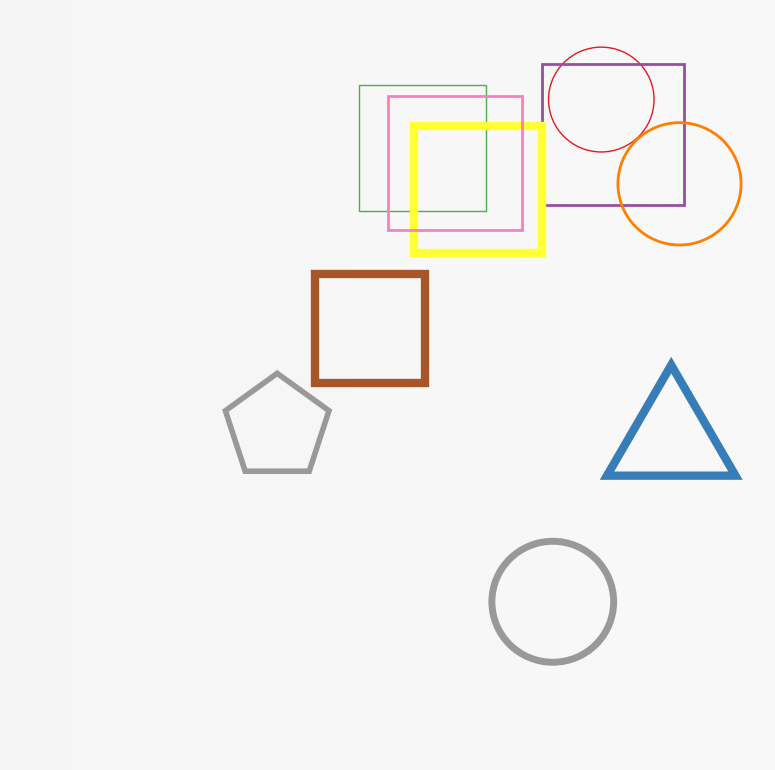[{"shape": "circle", "thickness": 0.5, "radius": 0.34, "center": [0.776, 0.871]}, {"shape": "triangle", "thickness": 3, "radius": 0.48, "center": [0.866, 0.43]}, {"shape": "square", "thickness": 0.5, "radius": 0.41, "center": [0.545, 0.808]}, {"shape": "square", "thickness": 1, "radius": 0.46, "center": [0.792, 0.826]}, {"shape": "circle", "thickness": 1, "radius": 0.4, "center": [0.877, 0.761]}, {"shape": "square", "thickness": 3, "radius": 0.41, "center": [0.617, 0.754]}, {"shape": "square", "thickness": 3, "radius": 0.36, "center": [0.477, 0.574]}, {"shape": "square", "thickness": 1, "radius": 0.43, "center": [0.587, 0.788]}, {"shape": "pentagon", "thickness": 2, "radius": 0.35, "center": [0.358, 0.445]}, {"shape": "circle", "thickness": 2.5, "radius": 0.39, "center": [0.713, 0.218]}]